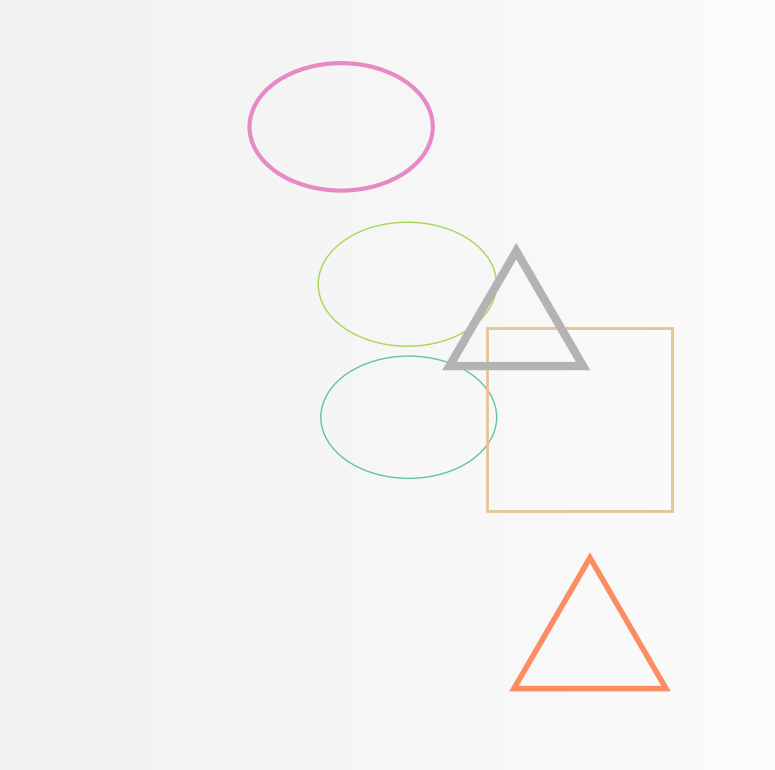[{"shape": "oval", "thickness": 0.5, "radius": 0.57, "center": [0.527, 0.458]}, {"shape": "triangle", "thickness": 2, "radius": 0.57, "center": [0.761, 0.162]}, {"shape": "oval", "thickness": 1.5, "radius": 0.59, "center": [0.44, 0.835]}, {"shape": "oval", "thickness": 0.5, "radius": 0.58, "center": [0.526, 0.631]}, {"shape": "square", "thickness": 1, "radius": 0.6, "center": [0.748, 0.455]}, {"shape": "triangle", "thickness": 3, "radius": 0.5, "center": [0.666, 0.574]}]